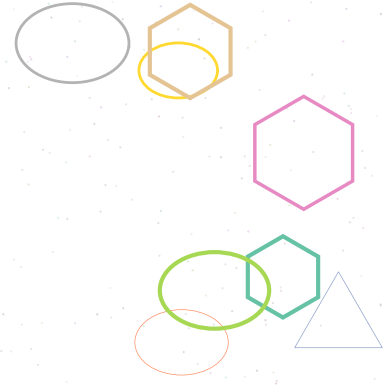[{"shape": "hexagon", "thickness": 3, "radius": 0.53, "center": [0.735, 0.281]}, {"shape": "oval", "thickness": 0.5, "radius": 0.61, "center": [0.472, 0.111]}, {"shape": "triangle", "thickness": 0.5, "radius": 0.66, "center": [0.879, 0.163]}, {"shape": "hexagon", "thickness": 2.5, "radius": 0.73, "center": [0.789, 0.603]}, {"shape": "oval", "thickness": 3, "radius": 0.71, "center": [0.557, 0.246]}, {"shape": "oval", "thickness": 2, "radius": 0.51, "center": [0.463, 0.817]}, {"shape": "hexagon", "thickness": 3, "radius": 0.61, "center": [0.494, 0.866]}, {"shape": "oval", "thickness": 2, "radius": 0.73, "center": [0.188, 0.888]}]